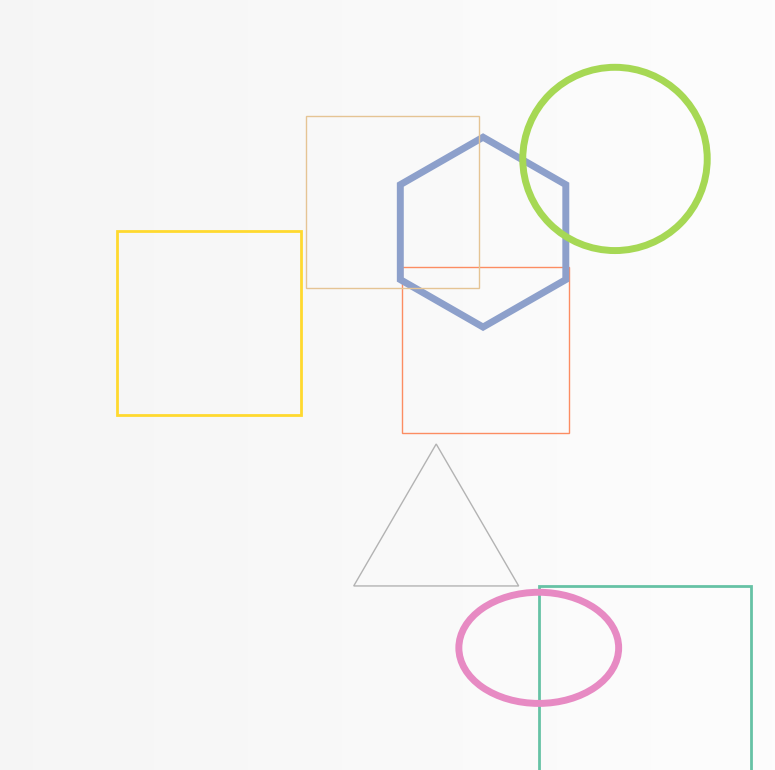[{"shape": "square", "thickness": 1, "radius": 0.68, "center": [0.832, 0.102]}, {"shape": "square", "thickness": 0.5, "radius": 0.54, "center": [0.626, 0.546]}, {"shape": "hexagon", "thickness": 2.5, "radius": 0.62, "center": [0.623, 0.699]}, {"shape": "oval", "thickness": 2.5, "radius": 0.52, "center": [0.695, 0.159]}, {"shape": "circle", "thickness": 2.5, "radius": 0.6, "center": [0.794, 0.794]}, {"shape": "square", "thickness": 1, "radius": 0.6, "center": [0.27, 0.581]}, {"shape": "square", "thickness": 0.5, "radius": 0.56, "center": [0.506, 0.738]}, {"shape": "triangle", "thickness": 0.5, "radius": 0.61, "center": [0.563, 0.3]}]